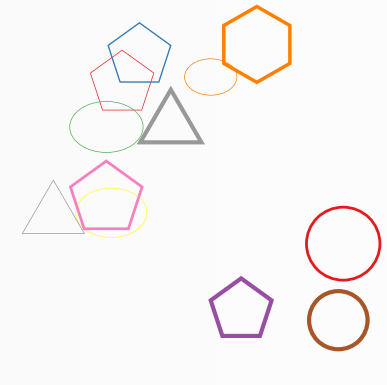[{"shape": "circle", "thickness": 2, "radius": 0.47, "center": [0.886, 0.367]}, {"shape": "pentagon", "thickness": 0.5, "radius": 0.43, "center": [0.315, 0.784]}, {"shape": "pentagon", "thickness": 1, "radius": 0.42, "center": [0.36, 0.856]}, {"shape": "oval", "thickness": 0.5, "radius": 0.47, "center": [0.275, 0.67]}, {"shape": "pentagon", "thickness": 3, "radius": 0.41, "center": [0.622, 0.194]}, {"shape": "hexagon", "thickness": 2.5, "radius": 0.49, "center": [0.663, 0.885]}, {"shape": "oval", "thickness": 0.5, "radius": 0.34, "center": [0.544, 0.8]}, {"shape": "oval", "thickness": 0.5, "radius": 0.46, "center": [0.287, 0.447]}, {"shape": "circle", "thickness": 3, "radius": 0.38, "center": [0.873, 0.168]}, {"shape": "pentagon", "thickness": 2, "radius": 0.49, "center": [0.274, 0.484]}, {"shape": "triangle", "thickness": 0.5, "radius": 0.46, "center": [0.138, 0.439]}, {"shape": "triangle", "thickness": 3, "radius": 0.46, "center": [0.441, 0.676]}]